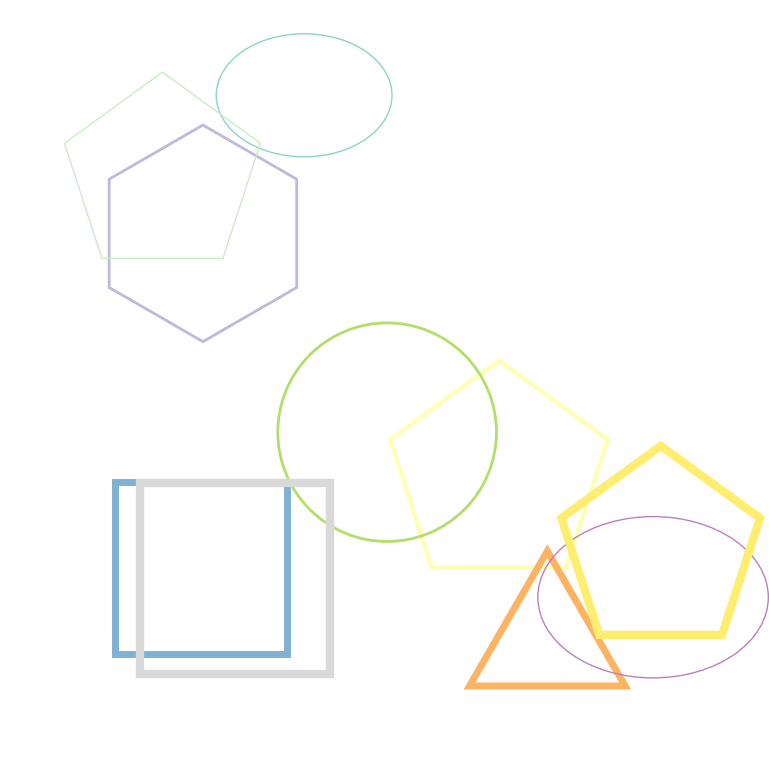[{"shape": "oval", "thickness": 0.5, "radius": 0.57, "center": [0.395, 0.876]}, {"shape": "pentagon", "thickness": 1.5, "radius": 0.74, "center": [0.648, 0.383]}, {"shape": "hexagon", "thickness": 1, "radius": 0.7, "center": [0.264, 0.697]}, {"shape": "square", "thickness": 2.5, "radius": 0.56, "center": [0.261, 0.262]}, {"shape": "triangle", "thickness": 2.5, "radius": 0.58, "center": [0.711, 0.167]}, {"shape": "circle", "thickness": 1, "radius": 0.71, "center": [0.503, 0.439]}, {"shape": "square", "thickness": 3, "radius": 0.62, "center": [0.305, 0.249]}, {"shape": "oval", "thickness": 0.5, "radius": 0.75, "center": [0.848, 0.224]}, {"shape": "pentagon", "thickness": 0.5, "radius": 0.67, "center": [0.211, 0.773]}, {"shape": "pentagon", "thickness": 3, "radius": 0.68, "center": [0.858, 0.285]}]